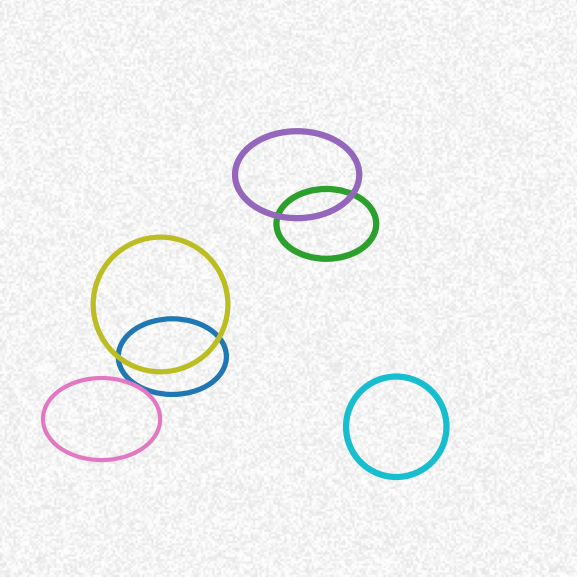[{"shape": "oval", "thickness": 2.5, "radius": 0.47, "center": [0.298, 0.382]}, {"shape": "oval", "thickness": 3, "radius": 0.43, "center": [0.565, 0.611]}, {"shape": "oval", "thickness": 3, "radius": 0.54, "center": [0.515, 0.697]}, {"shape": "oval", "thickness": 2, "radius": 0.51, "center": [0.176, 0.274]}, {"shape": "circle", "thickness": 2.5, "radius": 0.58, "center": [0.278, 0.472]}, {"shape": "circle", "thickness": 3, "radius": 0.43, "center": [0.686, 0.26]}]